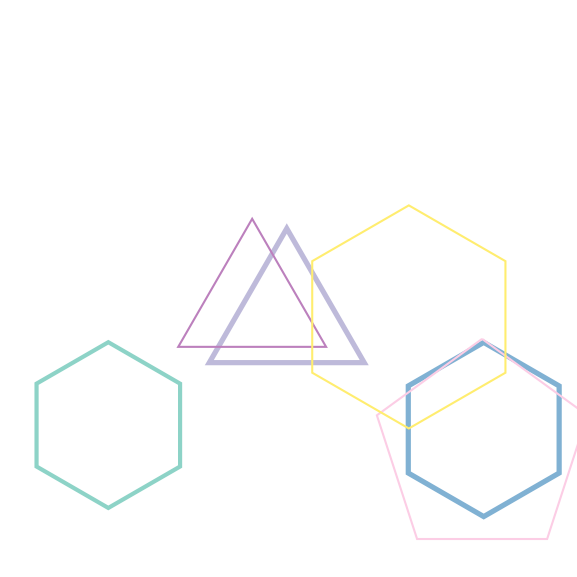[{"shape": "hexagon", "thickness": 2, "radius": 0.72, "center": [0.188, 0.263]}, {"shape": "triangle", "thickness": 2.5, "radius": 0.77, "center": [0.497, 0.449]}, {"shape": "hexagon", "thickness": 2.5, "radius": 0.75, "center": [0.838, 0.255]}, {"shape": "pentagon", "thickness": 1, "radius": 0.96, "center": [0.835, 0.221]}, {"shape": "triangle", "thickness": 1, "radius": 0.74, "center": [0.437, 0.472]}, {"shape": "hexagon", "thickness": 1, "radius": 0.97, "center": [0.708, 0.45]}]